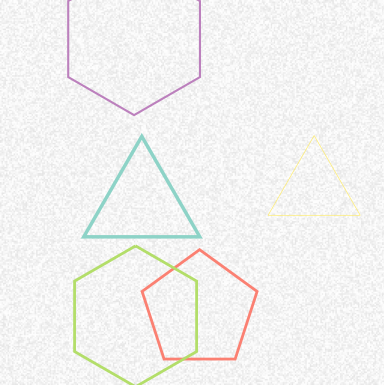[{"shape": "triangle", "thickness": 2.5, "radius": 0.87, "center": [0.368, 0.472]}, {"shape": "pentagon", "thickness": 2, "radius": 0.79, "center": [0.518, 0.194]}, {"shape": "hexagon", "thickness": 2, "radius": 0.91, "center": [0.352, 0.178]}, {"shape": "hexagon", "thickness": 1.5, "radius": 0.99, "center": [0.348, 0.899]}, {"shape": "triangle", "thickness": 0.5, "radius": 0.69, "center": [0.816, 0.51]}]